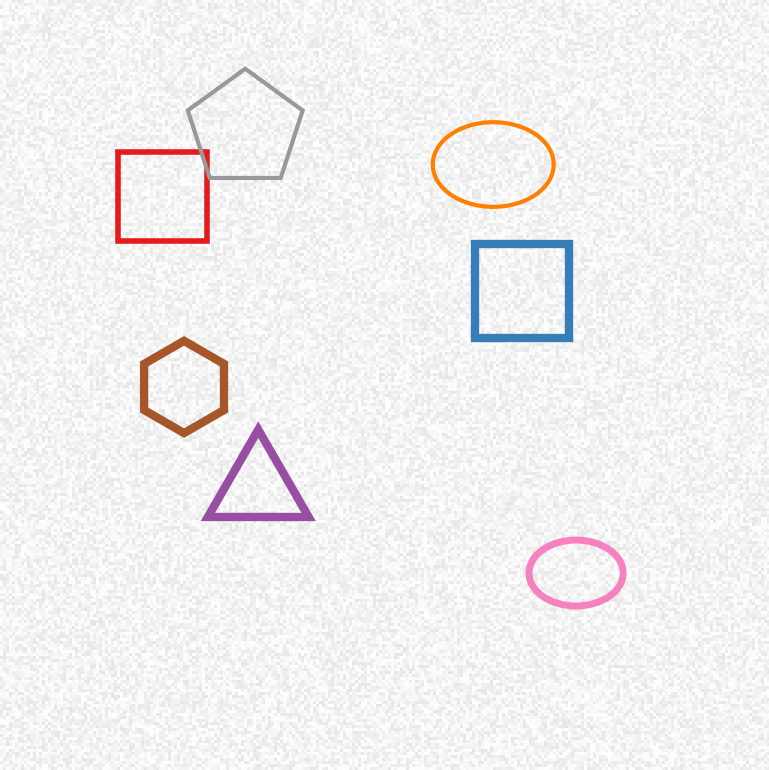[{"shape": "square", "thickness": 2, "radius": 0.29, "center": [0.21, 0.745]}, {"shape": "square", "thickness": 3, "radius": 0.3, "center": [0.678, 0.622]}, {"shape": "triangle", "thickness": 3, "radius": 0.38, "center": [0.335, 0.366]}, {"shape": "oval", "thickness": 1.5, "radius": 0.39, "center": [0.641, 0.786]}, {"shape": "hexagon", "thickness": 3, "radius": 0.3, "center": [0.239, 0.497]}, {"shape": "oval", "thickness": 2.5, "radius": 0.31, "center": [0.748, 0.256]}, {"shape": "pentagon", "thickness": 1.5, "radius": 0.39, "center": [0.318, 0.832]}]